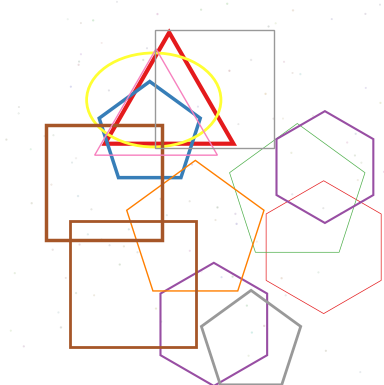[{"shape": "hexagon", "thickness": 0.5, "radius": 0.86, "center": [0.841, 0.358]}, {"shape": "triangle", "thickness": 3, "radius": 0.96, "center": [0.439, 0.723]}, {"shape": "pentagon", "thickness": 2.5, "radius": 0.69, "center": [0.389, 0.65]}, {"shape": "pentagon", "thickness": 0.5, "radius": 0.92, "center": [0.772, 0.494]}, {"shape": "hexagon", "thickness": 1.5, "radius": 0.73, "center": [0.844, 0.566]}, {"shape": "hexagon", "thickness": 1.5, "radius": 0.8, "center": [0.555, 0.157]}, {"shape": "pentagon", "thickness": 1, "radius": 0.94, "center": [0.507, 0.396]}, {"shape": "oval", "thickness": 2, "radius": 0.87, "center": [0.399, 0.74]}, {"shape": "square", "thickness": 2, "radius": 0.82, "center": [0.345, 0.262]}, {"shape": "square", "thickness": 2.5, "radius": 0.75, "center": [0.27, 0.525]}, {"shape": "triangle", "thickness": 1, "radius": 0.92, "center": [0.405, 0.689]}, {"shape": "pentagon", "thickness": 2, "radius": 0.68, "center": [0.652, 0.11]}, {"shape": "square", "thickness": 1, "radius": 0.77, "center": [0.557, 0.769]}]